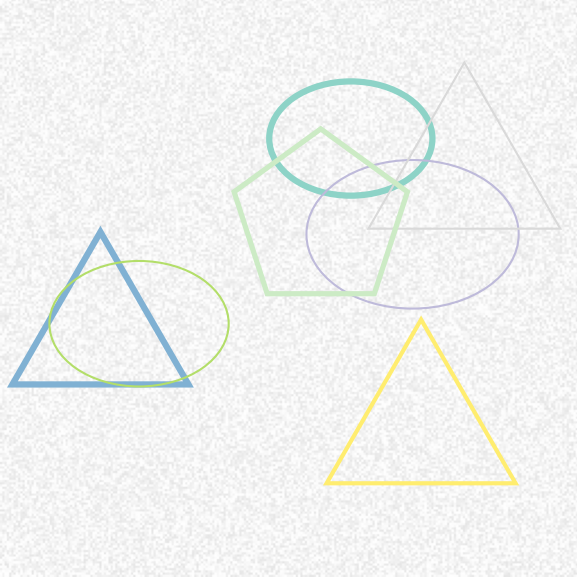[{"shape": "oval", "thickness": 3, "radius": 0.71, "center": [0.607, 0.759]}, {"shape": "oval", "thickness": 1, "radius": 0.92, "center": [0.714, 0.593]}, {"shape": "triangle", "thickness": 3, "radius": 0.88, "center": [0.174, 0.421]}, {"shape": "oval", "thickness": 1, "radius": 0.78, "center": [0.241, 0.439]}, {"shape": "triangle", "thickness": 1, "radius": 0.96, "center": [0.804, 0.699]}, {"shape": "pentagon", "thickness": 2.5, "radius": 0.79, "center": [0.555, 0.618]}, {"shape": "triangle", "thickness": 2, "radius": 0.94, "center": [0.729, 0.257]}]